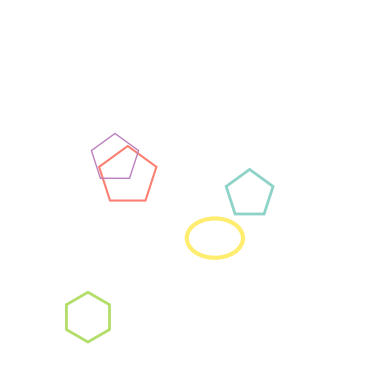[{"shape": "pentagon", "thickness": 2, "radius": 0.32, "center": [0.648, 0.496]}, {"shape": "pentagon", "thickness": 1.5, "radius": 0.39, "center": [0.332, 0.542]}, {"shape": "hexagon", "thickness": 2, "radius": 0.32, "center": [0.228, 0.176]}, {"shape": "pentagon", "thickness": 1, "radius": 0.32, "center": [0.299, 0.589]}, {"shape": "oval", "thickness": 3, "radius": 0.36, "center": [0.558, 0.381]}]